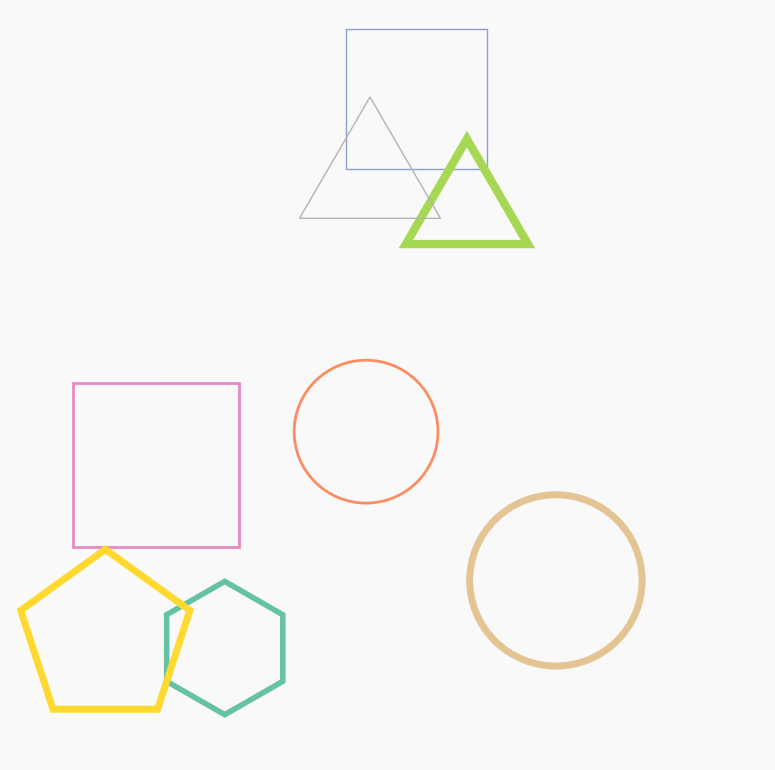[{"shape": "hexagon", "thickness": 2, "radius": 0.43, "center": [0.29, 0.158]}, {"shape": "circle", "thickness": 1, "radius": 0.46, "center": [0.472, 0.439]}, {"shape": "square", "thickness": 0.5, "radius": 0.45, "center": [0.537, 0.871]}, {"shape": "square", "thickness": 1, "radius": 0.54, "center": [0.201, 0.396]}, {"shape": "triangle", "thickness": 3, "radius": 0.45, "center": [0.602, 0.728]}, {"shape": "pentagon", "thickness": 2.5, "radius": 0.57, "center": [0.136, 0.172]}, {"shape": "circle", "thickness": 2.5, "radius": 0.56, "center": [0.717, 0.246]}, {"shape": "triangle", "thickness": 0.5, "radius": 0.53, "center": [0.477, 0.769]}]